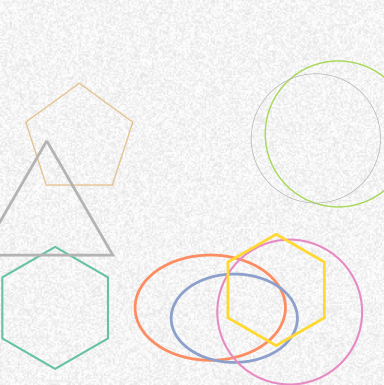[{"shape": "hexagon", "thickness": 1.5, "radius": 0.79, "center": [0.143, 0.2]}, {"shape": "oval", "thickness": 2, "radius": 0.98, "center": [0.546, 0.201]}, {"shape": "oval", "thickness": 2, "radius": 0.82, "center": [0.609, 0.173]}, {"shape": "circle", "thickness": 1.5, "radius": 0.94, "center": [0.752, 0.189]}, {"shape": "circle", "thickness": 1, "radius": 0.95, "center": [0.878, 0.652]}, {"shape": "hexagon", "thickness": 2, "radius": 0.72, "center": [0.717, 0.247]}, {"shape": "pentagon", "thickness": 1, "radius": 0.73, "center": [0.206, 0.638]}, {"shape": "triangle", "thickness": 2, "radius": 0.99, "center": [0.121, 0.436]}, {"shape": "circle", "thickness": 0.5, "radius": 0.84, "center": [0.82, 0.64]}]